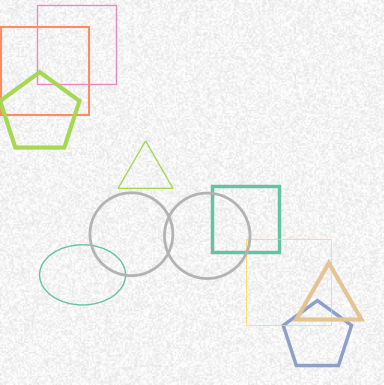[{"shape": "square", "thickness": 2.5, "radius": 0.43, "center": [0.638, 0.431]}, {"shape": "oval", "thickness": 1, "radius": 0.56, "center": [0.214, 0.286]}, {"shape": "square", "thickness": 1.5, "radius": 0.57, "center": [0.117, 0.815]}, {"shape": "pentagon", "thickness": 2.5, "radius": 0.47, "center": [0.824, 0.126]}, {"shape": "square", "thickness": 1, "radius": 0.52, "center": [0.199, 0.884]}, {"shape": "pentagon", "thickness": 3, "radius": 0.54, "center": [0.103, 0.704]}, {"shape": "triangle", "thickness": 1, "radius": 0.41, "center": [0.378, 0.552]}, {"shape": "square", "thickness": 0.5, "radius": 0.56, "center": [0.749, 0.268]}, {"shape": "triangle", "thickness": 3, "radius": 0.49, "center": [0.854, 0.219]}, {"shape": "circle", "thickness": 2, "radius": 0.54, "center": [0.341, 0.392]}, {"shape": "circle", "thickness": 2, "radius": 0.56, "center": [0.538, 0.388]}]